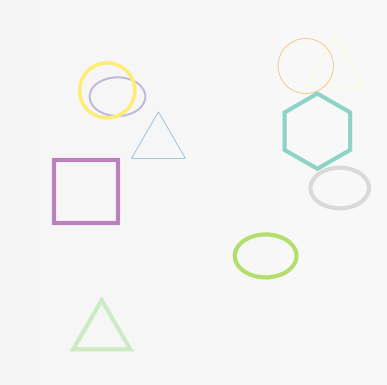[{"shape": "hexagon", "thickness": 3, "radius": 0.49, "center": [0.819, 0.659]}, {"shape": "triangle", "thickness": 0.5, "radius": 0.44, "center": [0.864, 0.818]}, {"shape": "oval", "thickness": 1.5, "radius": 0.36, "center": [0.303, 0.749]}, {"shape": "triangle", "thickness": 0.5, "radius": 0.4, "center": [0.409, 0.629]}, {"shape": "circle", "thickness": 0.5, "radius": 0.36, "center": [0.789, 0.829]}, {"shape": "oval", "thickness": 3, "radius": 0.4, "center": [0.686, 0.335]}, {"shape": "oval", "thickness": 3, "radius": 0.38, "center": [0.877, 0.512]}, {"shape": "square", "thickness": 3, "radius": 0.41, "center": [0.221, 0.502]}, {"shape": "triangle", "thickness": 3, "radius": 0.43, "center": [0.262, 0.135]}, {"shape": "circle", "thickness": 2.5, "radius": 0.36, "center": [0.277, 0.765]}]